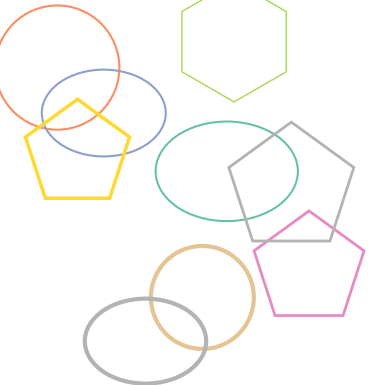[{"shape": "oval", "thickness": 1.5, "radius": 0.92, "center": [0.589, 0.555]}, {"shape": "circle", "thickness": 1.5, "radius": 0.81, "center": [0.149, 0.825]}, {"shape": "oval", "thickness": 1.5, "radius": 0.81, "center": [0.27, 0.706]}, {"shape": "pentagon", "thickness": 2, "radius": 0.75, "center": [0.803, 0.302]}, {"shape": "hexagon", "thickness": 1, "radius": 0.78, "center": [0.608, 0.892]}, {"shape": "pentagon", "thickness": 2.5, "radius": 0.71, "center": [0.201, 0.6]}, {"shape": "circle", "thickness": 3, "radius": 0.67, "center": [0.526, 0.227]}, {"shape": "pentagon", "thickness": 2, "radius": 0.85, "center": [0.757, 0.512]}, {"shape": "oval", "thickness": 3, "radius": 0.79, "center": [0.378, 0.114]}]